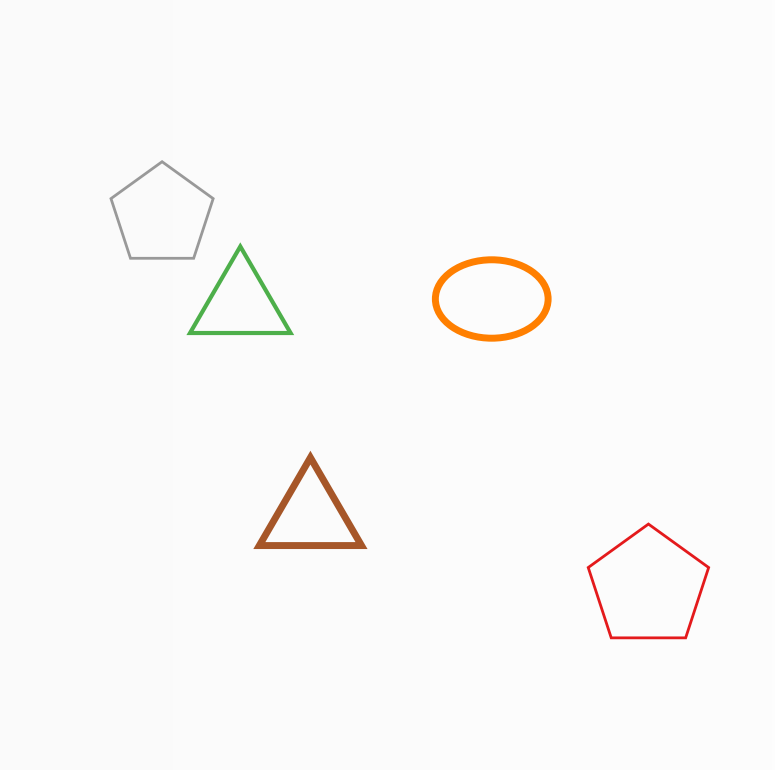[{"shape": "pentagon", "thickness": 1, "radius": 0.41, "center": [0.837, 0.238]}, {"shape": "triangle", "thickness": 1.5, "radius": 0.37, "center": [0.31, 0.605]}, {"shape": "oval", "thickness": 2.5, "radius": 0.36, "center": [0.635, 0.612]}, {"shape": "triangle", "thickness": 2.5, "radius": 0.38, "center": [0.401, 0.33]}, {"shape": "pentagon", "thickness": 1, "radius": 0.35, "center": [0.209, 0.721]}]